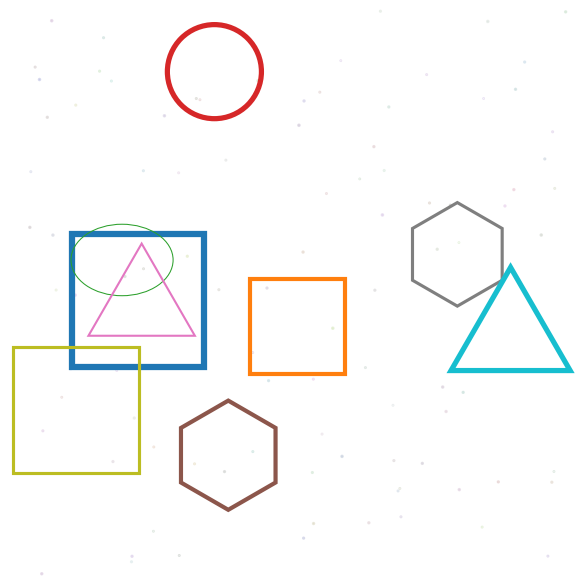[{"shape": "square", "thickness": 3, "radius": 0.57, "center": [0.239, 0.479]}, {"shape": "square", "thickness": 2, "radius": 0.41, "center": [0.515, 0.434]}, {"shape": "oval", "thickness": 0.5, "radius": 0.44, "center": [0.211, 0.549]}, {"shape": "circle", "thickness": 2.5, "radius": 0.41, "center": [0.371, 0.875]}, {"shape": "hexagon", "thickness": 2, "radius": 0.47, "center": [0.395, 0.211]}, {"shape": "triangle", "thickness": 1, "radius": 0.53, "center": [0.245, 0.471]}, {"shape": "hexagon", "thickness": 1.5, "radius": 0.45, "center": [0.792, 0.559]}, {"shape": "square", "thickness": 1.5, "radius": 0.54, "center": [0.132, 0.289]}, {"shape": "triangle", "thickness": 2.5, "radius": 0.6, "center": [0.884, 0.417]}]